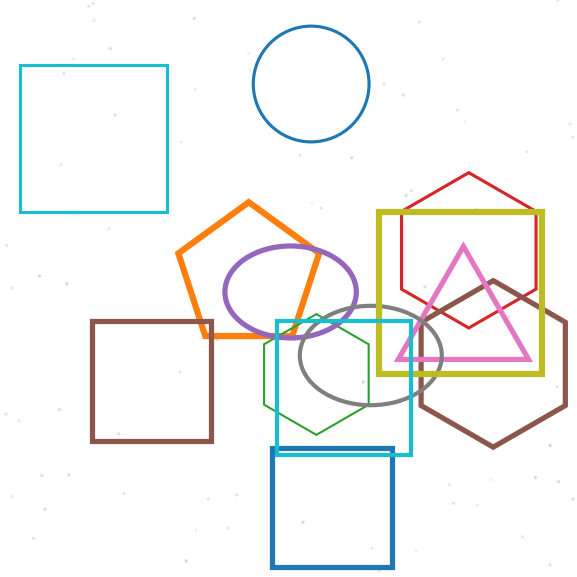[{"shape": "square", "thickness": 2.5, "radius": 0.52, "center": [0.575, 0.12]}, {"shape": "circle", "thickness": 1.5, "radius": 0.5, "center": [0.539, 0.854]}, {"shape": "pentagon", "thickness": 3, "radius": 0.64, "center": [0.431, 0.521]}, {"shape": "hexagon", "thickness": 1, "radius": 0.52, "center": [0.548, 0.351]}, {"shape": "hexagon", "thickness": 1.5, "radius": 0.67, "center": [0.812, 0.566]}, {"shape": "oval", "thickness": 2.5, "radius": 0.57, "center": [0.503, 0.494]}, {"shape": "square", "thickness": 2.5, "radius": 0.52, "center": [0.262, 0.339]}, {"shape": "hexagon", "thickness": 2.5, "radius": 0.72, "center": [0.854, 0.369]}, {"shape": "triangle", "thickness": 2.5, "radius": 0.65, "center": [0.802, 0.442]}, {"shape": "oval", "thickness": 2, "radius": 0.61, "center": [0.642, 0.384]}, {"shape": "square", "thickness": 3, "radius": 0.7, "center": [0.798, 0.492]}, {"shape": "square", "thickness": 2, "radius": 0.58, "center": [0.595, 0.328]}, {"shape": "square", "thickness": 1.5, "radius": 0.64, "center": [0.163, 0.76]}]